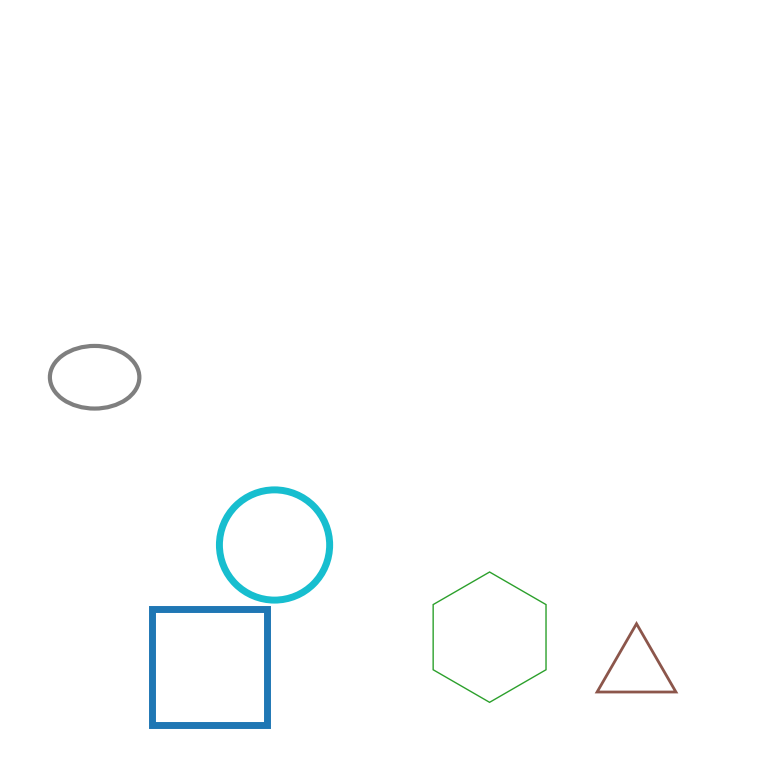[{"shape": "square", "thickness": 2.5, "radius": 0.38, "center": [0.272, 0.134]}, {"shape": "hexagon", "thickness": 0.5, "radius": 0.42, "center": [0.636, 0.173]}, {"shape": "triangle", "thickness": 1, "radius": 0.3, "center": [0.827, 0.131]}, {"shape": "oval", "thickness": 1.5, "radius": 0.29, "center": [0.123, 0.51]}, {"shape": "circle", "thickness": 2.5, "radius": 0.36, "center": [0.357, 0.292]}]